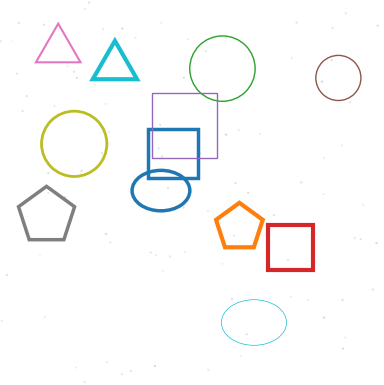[{"shape": "oval", "thickness": 2.5, "radius": 0.38, "center": [0.418, 0.505]}, {"shape": "square", "thickness": 2.5, "radius": 0.32, "center": [0.45, 0.601]}, {"shape": "pentagon", "thickness": 3, "radius": 0.32, "center": [0.622, 0.409]}, {"shape": "circle", "thickness": 1, "radius": 0.42, "center": [0.578, 0.822]}, {"shape": "square", "thickness": 3, "radius": 0.29, "center": [0.755, 0.358]}, {"shape": "square", "thickness": 1, "radius": 0.43, "center": [0.479, 0.674]}, {"shape": "circle", "thickness": 1, "radius": 0.29, "center": [0.879, 0.798]}, {"shape": "triangle", "thickness": 1.5, "radius": 0.33, "center": [0.151, 0.872]}, {"shape": "pentagon", "thickness": 2.5, "radius": 0.38, "center": [0.121, 0.439]}, {"shape": "circle", "thickness": 2, "radius": 0.42, "center": [0.193, 0.626]}, {"shape": "oval", "thickness": 0.5, "radius": 0.42, "center": [0.66, 0.162]}, {"shape": "triangle", "thickness": 3, "radius": 0.33, "center": [0.298, 0.827]}]